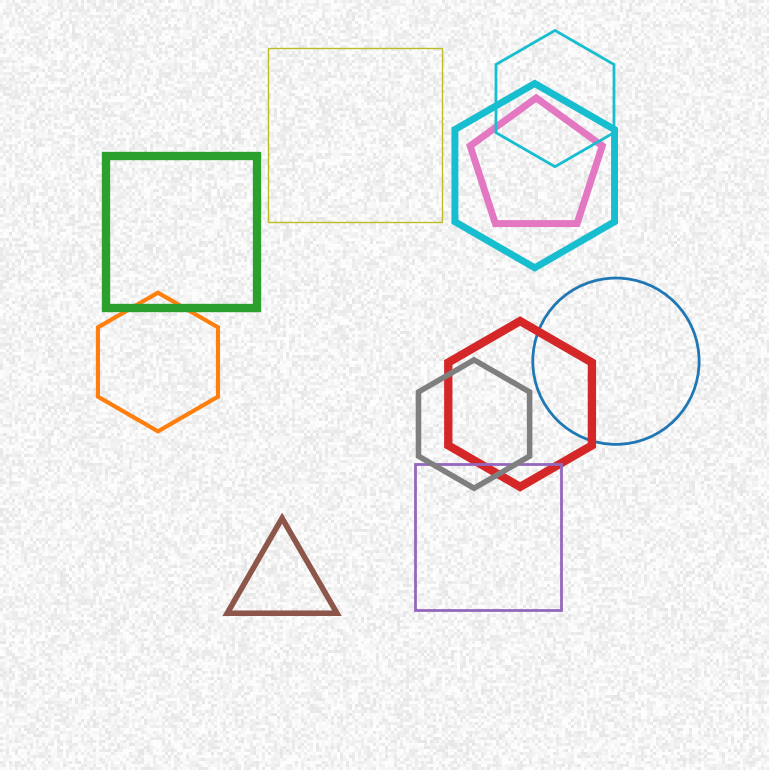[{"shape": "circle", "thickness": 1, "radius": 0.54, "center": [0.8, 0.531]}, {"shape": "hexagon", "thickness": 1.5, "radius": 0.45, "center": [0.205, 0.53]}, {"shape": "square", "thickness": 3, "radius": 0.49, "center": [0.236, 0.698]}, {"shape": "hexagon", "thickness": 3, "radius": 0.54, "center": [0.675, 0.475]}, {"shape": "square", "thickness": 1, "radius": 0.47, "center": [0.634, 0.303]}, {"shape": "triangle", "thickness": 2, "radius": 0.41, "center": [0.366, 0.245]}, {"shape": "pentagon", "thickness": 2.5, "radius": 0.45, "center": [0.696, 0.783]}, {"shape": "hexagon", "thickness": 2, "radius": 0.42, "center": [0.616, 0.449]}, {"shape": "square", "thickness": 0.5, "radius": 0.56, "center": [0.461, 0.825]}, {"shape": "hexagon", "thickness": 1, "radius": 0.44, "center": [0.721, 0.872]}, {"shape": "hexagon", "thickness": 2.5, "radius": 0.6, "center": [0.694, 0.772]}]